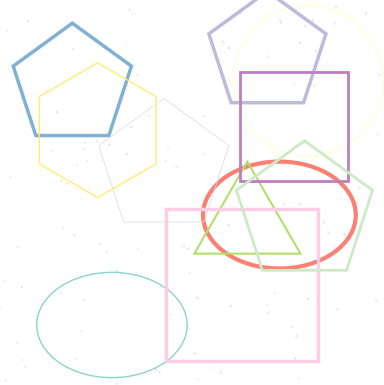[{"shape": "oval", "thickness": 1, "radius": 0.98, "center": [0.291, 0.156]}, {"shape": "circle", "thickness": 0.5, "radius": 0.98, "center": [0.801, 0.79]}, {"shape": "pentagon", "thickness": 2.5, "radius": 0.8, "center": [0.694, 0.863]}, {"shape": "oval", "thickness": 3, "radius": 0.99, "center": [0.726, 0.442]}, {"shape": "pentagon", "thickness": 2.5, "radius": 0.81, "center": [0.188, 0.778]}, {"shape": "triangle", "thickness": 1.5, "radius": 0.8, "center": [0.643, 0.421]}, {"shape": "square", "thickness": 2.5, "radius": 0.99, "center": [0.628, 0.26]}, {"shape": "pentagon", "thickness": 0.5, "radius": 0.89, "center": [0.426, 0.567]}, {"shape": "square", "thickness": 2, "radius": 0.7, "center": [0.764, 0.671]}, {"shape": "pentagon", "thickness": 2, "radius": 0.93, "center": [0.791, 0.448]}, {"shape": "hexagon", "thickness": 1, "radius": 0.88, "center": [0.254, 0.662]}]